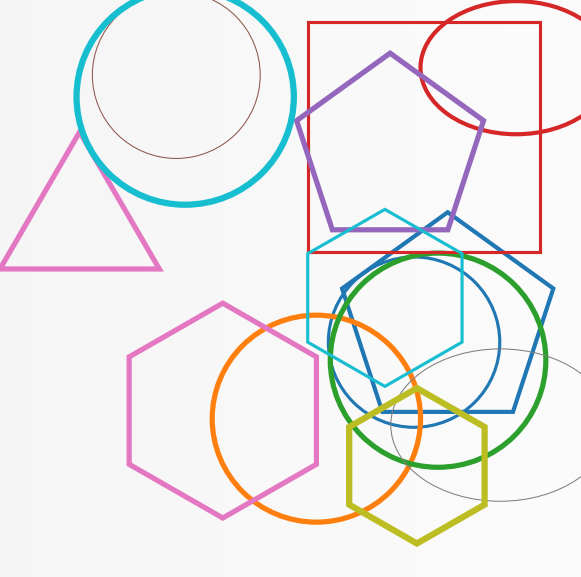[{"shape": "circle", "thickness": 1.5, "radius": 0.74, "center": [0.712, 0.407]}, {"shape": "pentagon", "thickness": 2, "radius": 0.96, "center": [0.77, 0.44]}, {"shape": "circle", "thickness": 2.5, "radius": 0.9, "center": [0.544, 0.274]}, {"shape": "circle", "thickness": 2.5, "radius": 0.93, "center": [0.754, 0.375]}, {"shape": "square", "thickness": 1.5, "radius": 1.0, "center": [0.729, 0.762]}, {"shape": "oval", "thickness": 2, "radius": 0.82, "center": [0.888, 0.882]}, {"shape": "pentagon", "thickness": 2.5, "radius": 0.85, "center": [0.671, 0.738]}, {"shape": "circle", "thickness": 0.5, "radius": 0.72, "center": [0.303, 0.869]}, {"shape": "hexagon", "thickness": 2.5, "radius": 0.93, "center": [0.383, 0.288]}, {"shape": "triangle", "thickness": 2.5, "radius": 0.79, "center": [0.137, 0.612]}, {"shape": "oval", "thickness": 0.5, "radius": 0.94, "center": [0.861, 0.263]}, {"shape": "hexagon", "thickness": 3, "radius": 0.67, "center": [0.717, 0.193]}, {"shape": "hexagon", "thickness": 1.5, "radius": 0.77, "center": [0.662, 0.483]}, {"shape": "circle", "thickness": 3, "radius": 0.93, "center": [0.319, 0.832]}]